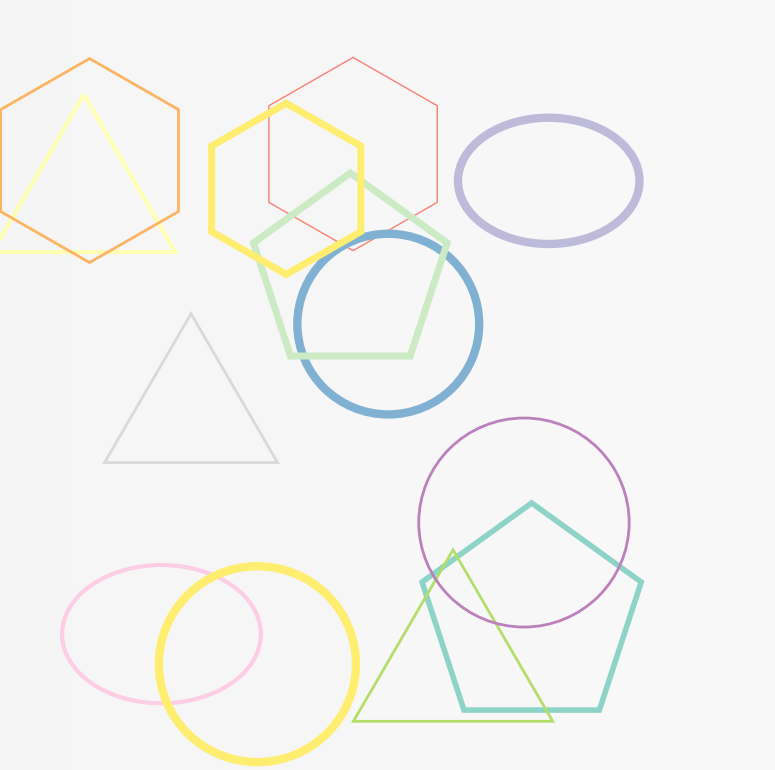[{"shape": "pentagon", "thickness": 2, "radius": 0.74, "center": [0.686, 0.198]}, {"shape": "triangle", "thickness": 1.5, "radius": 0.68, "center": [0.108, 0.741]}, {"shape": "oval", "thickness": 3, "radius": 0.59, "center": [0.708, 0.765]}, {"shape": "hexagon", "thickness": 0.5, "radius": 0.63, "center": [0.456, 0.8]}, {"shape": "circle", "thickness": 3, "radius": 0.59, "center": [0.501, 0.579]}, {"shape": "hexagon", "thickness": 1, "radius": 0.66, "center": [0.116, 0.791]}, {"shape": "triangle", "thickness": 1, "radius": 0.74, "center": [0.585, 0.137]}, {"shape": "oval", "thickness": 1.5, "radius": 0.64, "center": [0.208, 0.176]}, {"shape": "triangle", "thickness": 1, "radius": 0.64, "center": [0.247, 0.464]}, {"shape": "circle", "thickness": 1, "radius": 0.68, "center": [0.676, 0.321]}, {"shape": "pentagon", "thickness": 2.5, "radius": 0.66, "center": [0.452, 0.644]}, {"shape": "circle", "thickness": 3, "radius": 0.64, "center": [0.332, 0.137]}, {"shape": "hexagon", "thickness": 2.5, "radius": 0.56, "center": [0.369, 0.755]}]